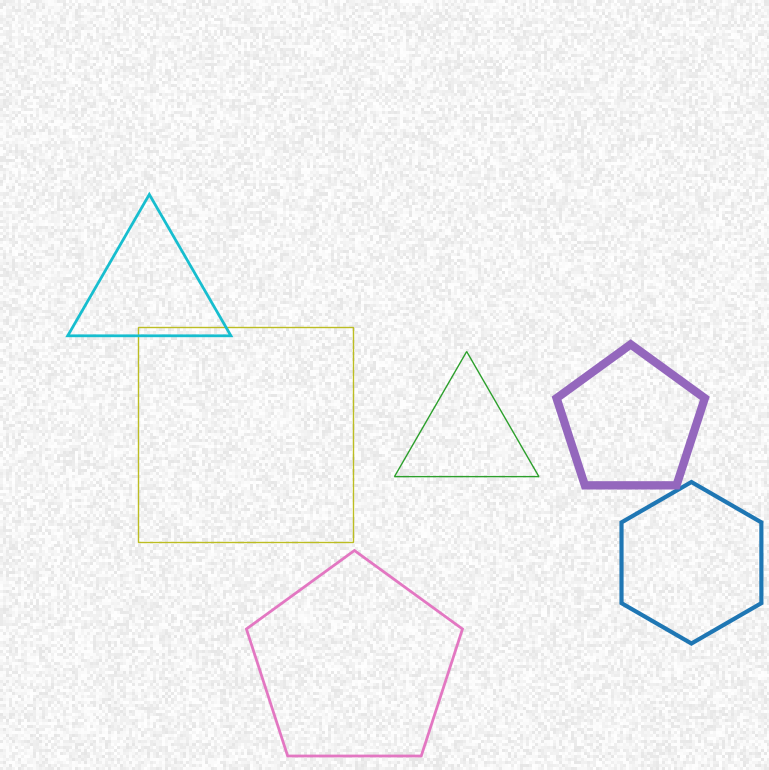[{"shape": "hexagon", "thickness": 1.5, "radius": 0.52, "center": [0.898, 0.269]}, {"shape": "triangle", "thickness": 0.5, "radius": 0.54, "center": [0.606, 0.435]}, {"shape": "pentagon", "thickness": 3, "radius": 0.51, "center": [0.819, 0.452]}, {"shape": "pentagon", "thickness": 1, "radius": 0.74, "center": [0.46, 0.138]}, {"shape": "square", "thickness": 0.5, "radius": 0.7, "center": [0.319, 0.436]}, {"shape": "triangle", "thickness": 1, "radius": 0.61, "center": [0.194, 0.625]}]